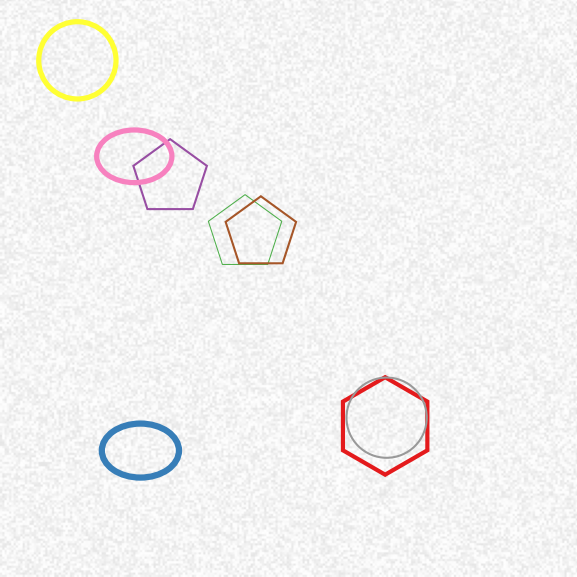[{"shape": "hexagon", "thickness": 2, "radius": 0.42, "center": [0.667, 0.262]}, {"shape": "oval", "thickness": 3, "radius": 0.33, "center": [0.243, 0.219]}, {"shape": "pentagon", "thickness": 0.5, "radius": 0.33, "center": [0.424, 0.595]}, {"shape": "pentagon", "thickness": 1, "radius": 0.33, "center": [0.295, 0.691]}, {"shape": "circle", "thickness": 2.5, "radius": 0.33, "center": [0.134, 0.895]}, {"shape": "pentagon", "thickness": 1, "radius": 0.32, "center": [0.452, 0.595]}, {"shape": "oval", "thickness": 2.5, "radius": 0.33, "center": [0.233, 0.728]}, {"shape": "circle", "thickness": 1, "radius": 0.35, "center": [0.669, 0.276]}]